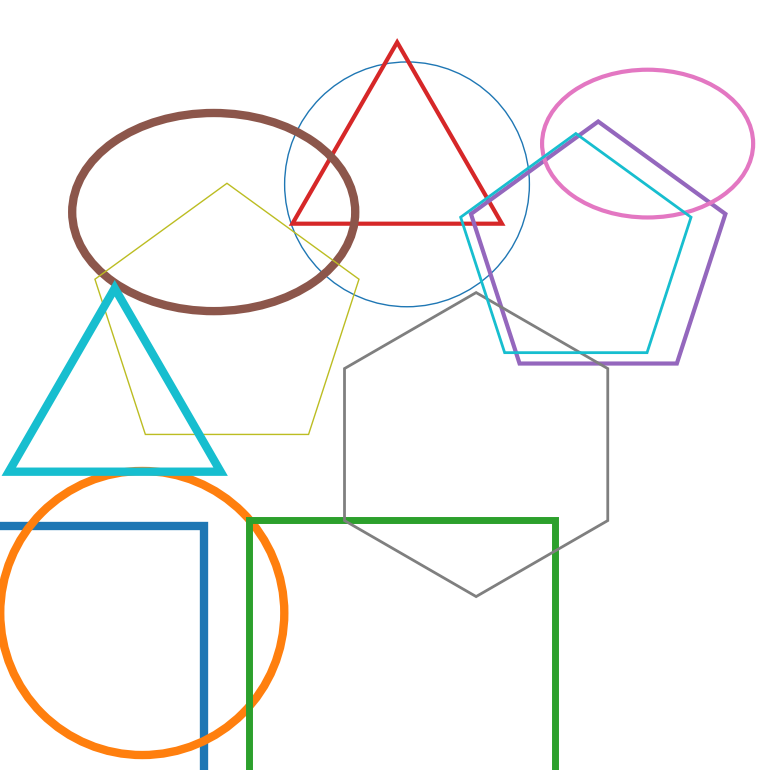[{"shape": "square", "thickness": 3, "radius": 0.81, "center": [0.103, 0.154]}, {"shape": "circle", "thickness": 0.5, "radius": 0.79, "center": [0.529, 0.761]}, {"shape": "circle", "thickness": 3, "radius": 0.92, "center": [0.185, 0.204]}, {"shape": "square", "thickness": 2.5, "radius": 0.99, "center": [0.522, 0.125]}, {"shape": "triangle", "thickness": 1.5, "radius": 0.79, "center": [0.516, 0.788]}, {"shape": "pentagon", "thickness": 1.5, "radius": 0.87, "center": [0.777, 0.668]}, {"shape": "oval", "thickness": 3, "radius": 0.92, "center": [0.278, 0.725]}, {"shape": "oval", "thickness": 1.5, "radius": 0.69, "center": [0.841, 0.814]}, {"shape": "hexagon", "thickness": 1, "radius": 0.99, "center": [0.618, 0.423]}, {"shape": "pentagon", "thickness": 0.5, "radius": 0.9, "center": [0.295, 0.582]}, {"shape": "triangle", "thickness": 3, "radius": 0.79, "center": [0.149, 0.467]}, {"shape": "pentagon", "thickness": 1, "radius": 0.79, "center": [0.748, 0.669]}]